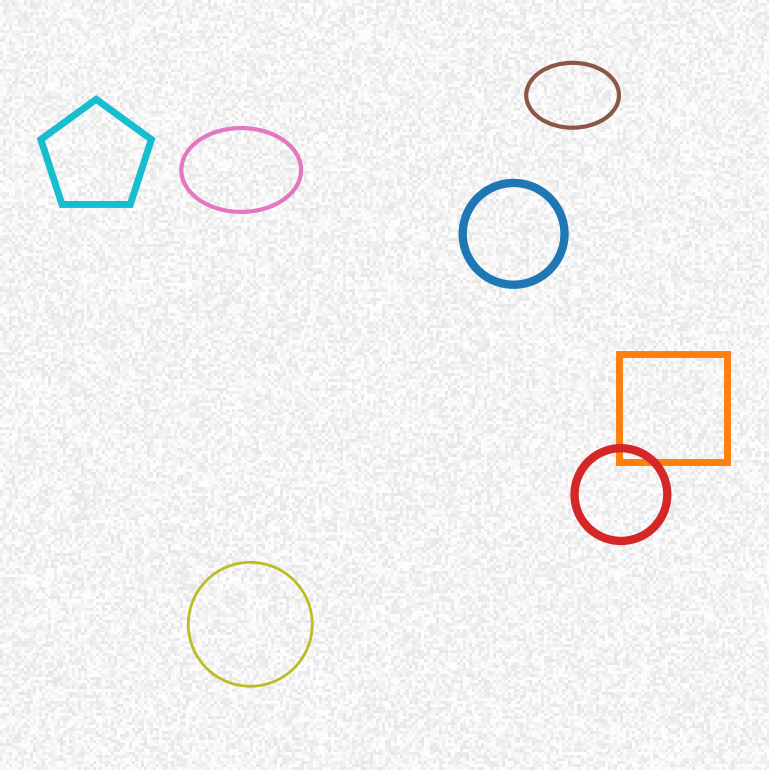[{"shape": "circle", "thickness": 3, "radius": 0.33, "center": [0.667, 0.696]}, {"shape": "square", "thickness": 2.5, "radius": 0.35, "center": [0.874, 0.47]}, {"shape": "circle", "thickness": 3, "radius": 0.3, "center": [0.806, 0.358]}, {"shape": "oval", "thickness": 1.5, "radius": 0.3, "center": [0.744, 0.876]}, {"shape": "oval", "thickness": 1.5, "radius": 0.39, "center": [0.313, 0.779]}, {"shape": "circle", "thickness": 1, "radius": 0.4, "center": [0.325, 0.189]}, {"shape": "pentagon", "thickness": 2.5, "radius": 0.38, "center": [0.125, 0.796]}]